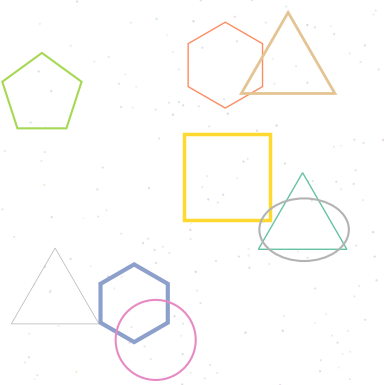[{"shape": "triangle", "thickness": 1, "radius": 0.66, "center": [0.786, 0.419]}, {"shape": "hexagon", "thickness": 1, "radius": 0.56, "center": [0.585, 0.831]}, {"shape": "hexagon", "thickness": 3, "radius": 0.5, "center": [0.348, 0.212]}, {"shape": "circle", "thickness": 1.5, "radius": 0.52, "center": [0.404, 0.117]}, {"shape": "pentagon", "thickness": 1.5, "radius": 0.54, "center": [0.109, 0.754]}, {"shape": "square", "thickness": 2.5, "radius": 0.56, "center": [0.59, 0.54]}, {"shape": "triangle", "thickness": 2, "radius": 0.7, "center": [0.748, 0.827]}, {"shape": "triangle", "thickness": 0.5, "radius": 0.66, "center": [0.143, 0.224]}, {"shape": "oval", "thickness": 1.5, "radius": 0.58, "center": [0.79, 0.403]}]